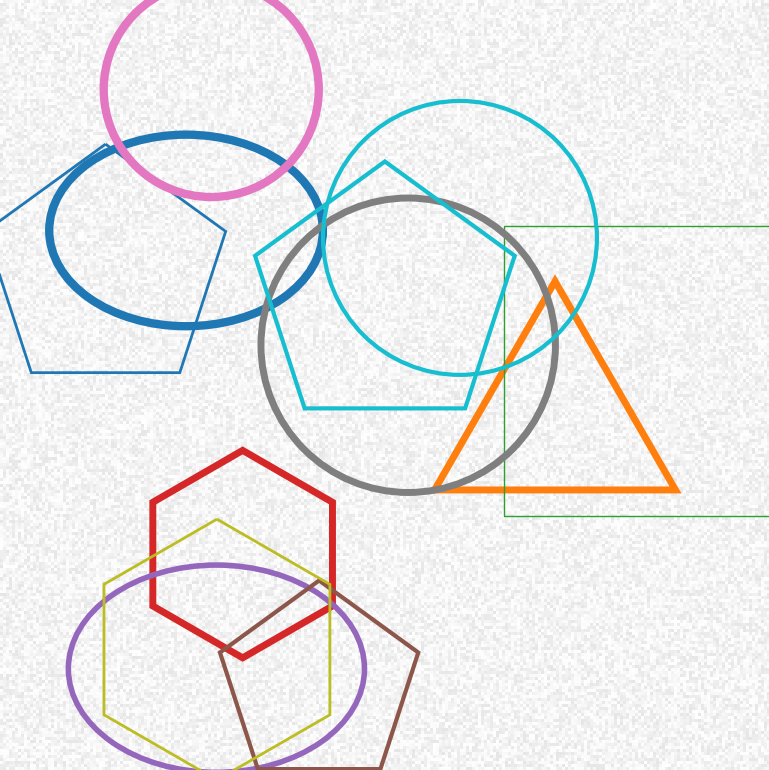[{"shape": "pentagon", "thickness": 1, "radius": 0.82, "center": [0.137, 0.649]}, {"shape": "oval", "thickness": 3, "radius": 0.89, "center": [0.242, 0.701]}, {"shape": "triangle", "thickness": 2.5, "radius": 0.9, "center": [0.721, 0.454]}, {"shape": "square", "thickness": 0.5, "radius": 0.94, "center": [0.843, 0.518]}, {"shape": "hexagon", "thickness": 2.5, "radius": 0.67, "center": [0.315, 0.28]}, {"shape": "oval", "thickness": 2, "radius": 0.96, "center": [0.281, 0.132]}, {"shape": "pentagon", "thickness": 1.5, "radius": 0.68, "center": [0.414, 0.111]}, {"shape": "circle", "thickness": 3, "radius": 0.7, "center": [0.274, 0.884]}, {"shape": "circle", "thickness": 2.5, "radius": 0.96, "center": [0.53, 0.552]}, {"shape": "hexagon", "thickness": 1, "radius": 0.85, "center": [0.282, 0.156]}, {"shape": "circle", "thickness": 1.5, "radius": 0.89, "center": [0.597, 0.691]}, {"shape": "pentagon", "thickness": 1.5, "radius": 0.89, "center": [0.5, 0.613]}]